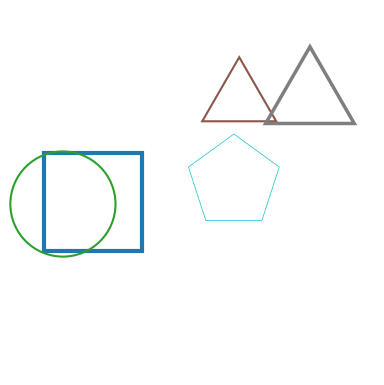[{"shape": "square", "thickness": 3, "radius": 0.64, "center": [0.241, 0.476]}, {"shape": "circle", "thickness": 1.5, "radius": 0.68, "center": [0.163, 0.47]}, {"shape": "triangle", "thickness": 1.5, "radius": 0.55, "center": [0.621, 0.74]}, {"shape": "triangle", "thickness": 2.5, "radius": 0.66, "center": [0.805, 0.746]}, {"shape": "pentagon", "thickness": 0.5, "radius": 0.62, "center": [0.607, 0.528]}]